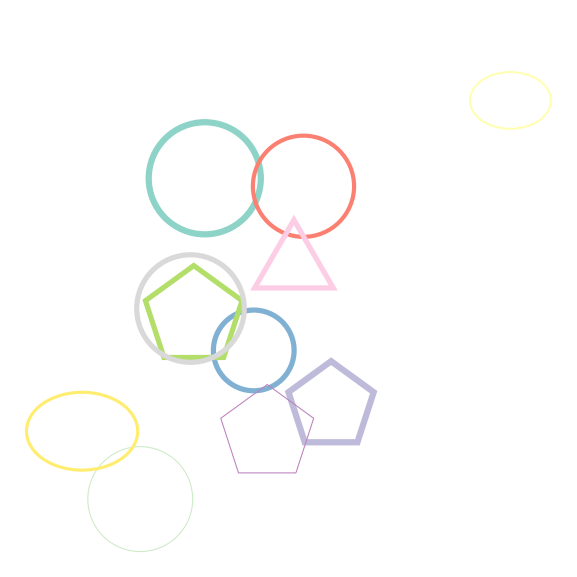[{"shape": "circle", "thickness": 3, "radius": 0.49, "center": [0.355, 0.69]}, {"shape": "oval", "thickness": 1, "radius": 0.35, "center": [0.884, 0.825]}, {"shape": "pentagon", "thickness": 3, "radius": 0.39, "center": [0.573, 0.296]}, {"shape": "circle", "thickness": 2, "radius": 0.44, "center": [0.526, 0.677]}, {"shape": "circle", "thickness": 2.5, "radius": 0.35, "center": [0.439, 0.392]}, {"shape": "pentagon", "thickness": 2.5, "radius": 0.44, "center": [0.336, 0.451]}, {"shape": "triangle", "thickness": 2.5, "radius": 0.39, "center": [0.509, 0.54]}, {"shape": "circle", "thickness": 2.5, "radius": 0.47, "center": [0.33, 0.465]}, {"shape": "pentagon", "thickness": 0.5, "radius": 0.42, "center": [0.463, 0.249]}, {"shape": "circle", "thickness": 0.5, "radius": 0.45, "center": [0.243, 0.135]}, {"shape": "oval", "thickness": 1.5, "radius": 0.48, "center": [0.142, 0.252]}]